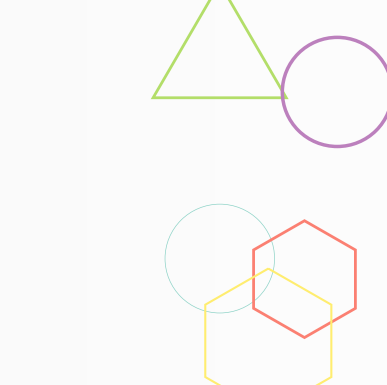[{"shape": "circle", "thickness": 0.5, "radius": 0.71, "center": [0.567, 0.328]}, {"shape": "hexagon", "thickness": 2, "radius": 0.76, "center": [0.786, 0.275]}, {"shape": "triangle", "thickness": 2, "radius": 0.99, "center": [0.567, 0.845]}, {"shape": "circle", "thickness": 2.5, "radius": 0.71, "center": [0.87, 0.761]}, {"shape": "hexagon", "thickness": 1.5, "radius": 0.94, "center": [0.692, 0.115]}]